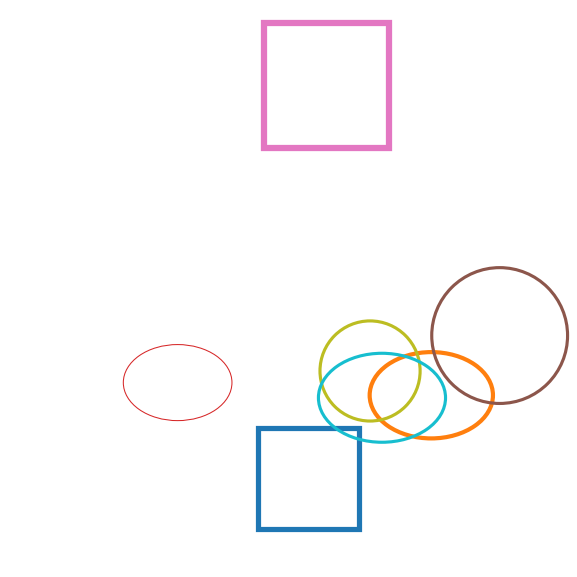[{"shape": "square", "thickness": 2.5, "radius": 0.44, "center": [0.534, 0.17]}, {"shape": "oval", "thickness": 2, "radius": 0.53, "center": [0.747, 0.315]}, {"shape": "oval", "thickness": 0.5, "radius": 0.47, "center": [0.308, 0.337]}, {"shape": "circle", "thickness": 1.5, "radius": 0.59, "center": [0.865, 0.418]}, {"shape": "square", "thickness": 3, "radius": 0.54, "center": [0.566, 0.851]}, {"shape": "circle", "thickness": 1.5, "radius": 0.43, "center": [0.641, 0.357]}, {"shape": "oval", "thickness": 1.5, "radius": 0.55, "center": [0.661, 0.31]}]